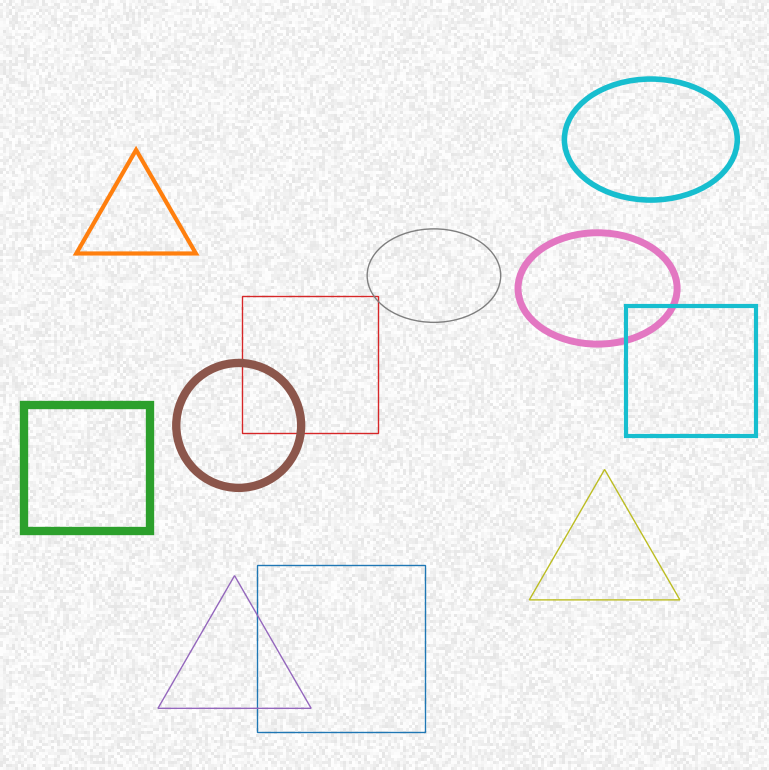[{"shape": "square", "thickness": 0.5, "radius": 0.54, "center": [0.443, 0.157]}, {"shape": "triangle", "thickness": 1.5, "radius": 0.45, "center": [0.177, 0.716]}, {"shape": "square", "thickness": 3, "radius": 0.41, "center": [0.113, 0.392]}, {"shape": "square", "thickness": 0.5, "radius": 0.44, "center": [0.403, 0.527]}, {"shape": "triangle", "thickness": 0.5, "radius": 0.57, "center": [0.305, 0.138]}, {"shape": "circle", "thickness": 3, "radius": 0.41, "center": [0.31, 0.448]}, {"shape": "oval", "thickness": 2.5, "radius": 0.52, "center": [0.776, 0.625]}, {"shape": "oval", "thickness": 0.5, "radius": 0.43, "center": [0.564, 0.642]}, {"shape": "triangle", "thickness": 0.5, "radius": 0.56, "center": [0.785, 0.277]}, {"shape": "square", "thickness": 1.5, "radius": 0.42, "center": [0.897, 0.518]}, {"shape": "oval", "thickness": 2, "radius": 0.56, "center": [0.845, 0.819]}]